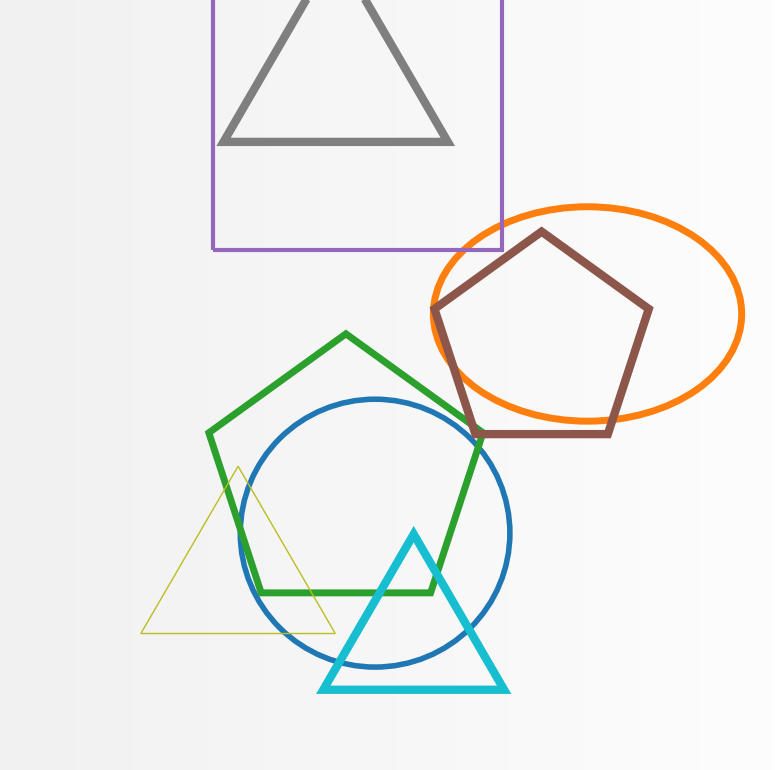[{"shape": "circle", "thickness": 2, "radius": 0.87, "center": [0.484, 0.308]}, {"shape": "oval", "thickness": 2.5, "radius": 0.99, "center": [0.758, 0.592]}, {"shape": "pentagon", "thickness": 2.5, "radius": 0.93, "center": [0.446, 0.38]}, {"shape": "square", "thickness": 1.5, "radius": 0.93, "center": [0.462, 0.862]}, {"shape": "pentagon", "thickness": 3, "radius": 0.73, "center": [0.699, 0.554]}, {"shape": "triangle", "thickness": 3, "radius": 0.84, "center": [0.433, 0.899]}, {"shape": "triangle", "thickness": 0.5, "radius": 0.72, "center": [0.307, 0.25]}, {"shape": "triangle", "thickness": 3, "radius": 0.67, "center": [0.534, 0.172]}]